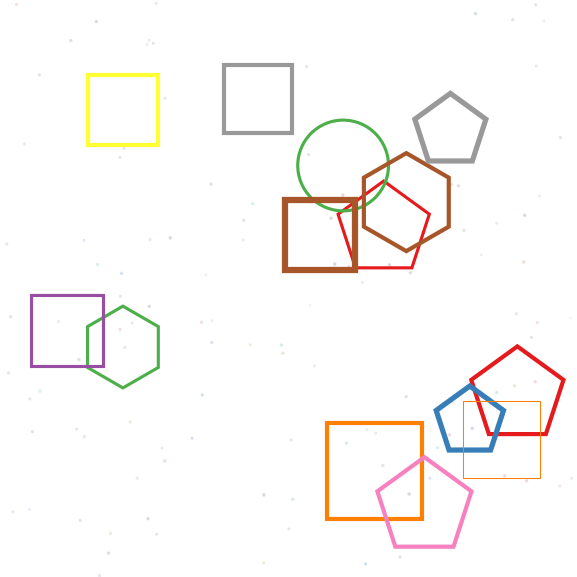[{"shape": "pentagon", "thickness": 1.5, "radius": 0.42, "center": [0.664, 0.603]}, {"shape": "pentagon", "thickness": 2, "radius": 0.42, "center": [0.896, 0.315]}, {"shape": "pentagon", "thickness": 2.5, "radius": 0.31, "center": [0.814, 0.269]}, {"shape": "circle", "thickness": 1.5, "radius": 0.39, "center": [0.594, 0.713]}, {"shape": "hexagon", "thickness": 1.5, "radius": 0.35, "center": [0.213, 0.398]}, {"shape": "square", "thickness": 1.5, "radius": 0.31, "center": [0.116, 0.427]}, {"shape": "square", "thickness": 2, "radius": 0.41, "center": [0.648, 0.184]}, {"shape": "square", "thickness": 0.5, "radius": 0.34, "center": [0.868, 0.238]}, {"shape": "square", "thickness": 2, "radius": 0.3, "center": [0.213, 0.809]}, {"shape": "square", "thickness": 3, "radius": 0.3, "center": [0.554, 0.592]}, {"shape": "hexagon", "thickness": 2, "radius": 0.42, "center": [0.704, 0.649]}, {"shape": "pentagon", "thickness": 2, "radius": 0.43, "center": [0.735, 0.122]}, {"shape": "pentagon", "thickness": 2.5, "radius": 0.32, "center": [0.78, 0.773]}, {"shape": "square", "thickness": 2, "radius": 0.29, "center": [0.447, 0.828]}]